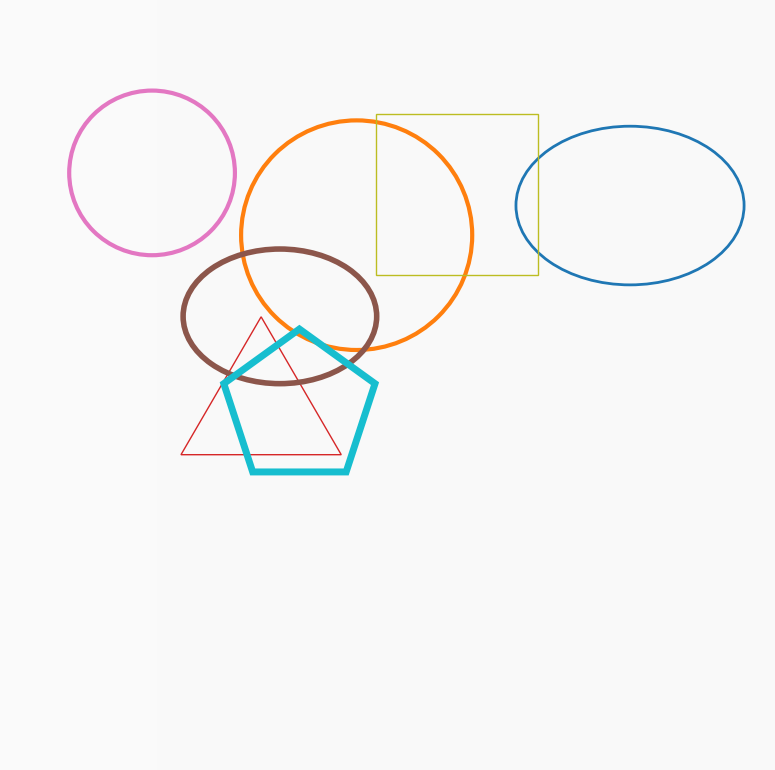[{"shape": "oval", "thickness": 1, "radius": 0.74, "center": [0.813, 0.733]}, {"shape": "circle", "thickness": 1.5, "radius": 0.75, "center": [0.46, 0.695]}, {"shape": "triangle", "thickness": 0.5, "radius": 0.6, "center": [0.337, 0.469]}, {"shape": "oval", "thickness": 2, "radius": 0.62, "center": [0.361, 0.589]}, {"shape": "circle", "thickness": 1.5, "radius": 0.53, "center": [0.196, 0.775]}, {"shape": "square", "thickness": 0.5, "radius": 0.52, "center": [0.59, 0.747]}, {"shape": "pentagon", "thickness": 2.5, "radius": 0.51, "center": [0.386, 0.47]}]